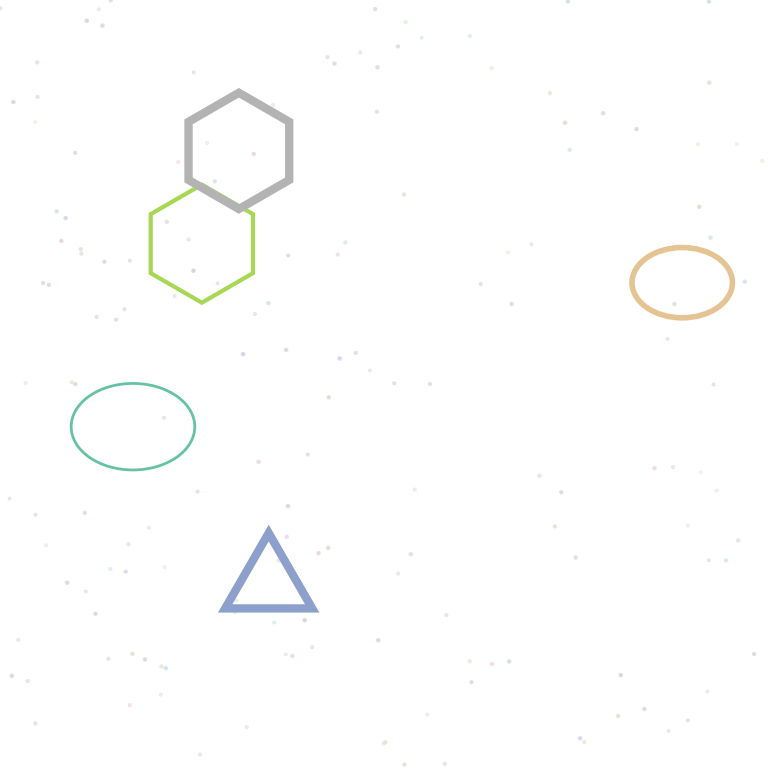[{"shape": "oval", "thickness": 1, "radius": 0.4, "center": [0.173, 0.446]}, {"shape": "triangle", "thickness": 3, "radius": 0.33, "center": [0.349, 0.242]}, {"shape": "hexagon", "thickness": 1.5, "radius": 0.38, "center": [0.262, 0.684]}, {"shape": "oval", "thickness": 2, "radius": 0.33, "center": [0.886, 0.633]}, {"shape": "hexagon", "thickness": 3, "radius": 0.38, "center": [0.31, 0.804]}]